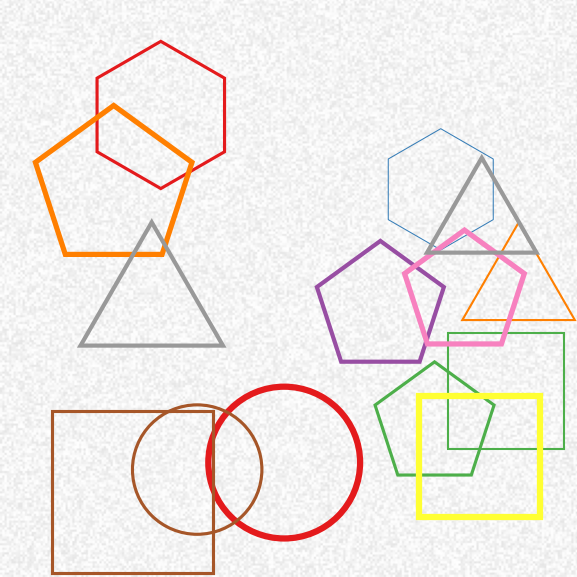[{"shape": "hexagon", "thickness": 1.5, "radius": 0.64, "center": [0.278, 0.8]}, {"shape": "circle", "thickness": 3, "radius": 0.66, "center": [0.492, 0.198]}, {"shape": "hexagon", "thickness": 0.5, "radius": 0.52, "center": [0.763, 0.671]}, {"shape": "square", "thickness": 1, "radius": 0.5, "center": [0.876, 0.323]}, {"shape": "pentagon", "thickness": 1.5, "radius": 0.54, "center": [0.752, 0.264]}, {"shape": "pentagon", "thickness": 2, "radius": 0.58, "center": [0.659, 0.466]}, {"shape": "triangle", "thickness": 1, "radius": 0.56, "center": [0.898, 0.501]}, {"shape": "pentagon", "thickness": 2.5, "radius": 0.71, "center": [0.197, 0.674]}, {"shape": "square", "thickness": 3, "radius": 0.53, "center": [0.83, 0.209]}, {"shape": "square", "thickness": 1.5, "radius": 0.7, "center": [0.23, 0.148]}, {"shape": "circle", "thickness": 1.5, "radius": 0.56, "center": [0.341, 0.186]}, {"shape": "pentagon", "thickness": 2.5, "radius": 0.54, "center": [0.804, 0.492]}, {"shape": "triangle", "thickness": 2, "radius": 0.55, "center": [0.834, 0.616]}, {"shape": "triangle", "thickness": 2, "radius": 0.71, "center": [0.263, 0.472]}]